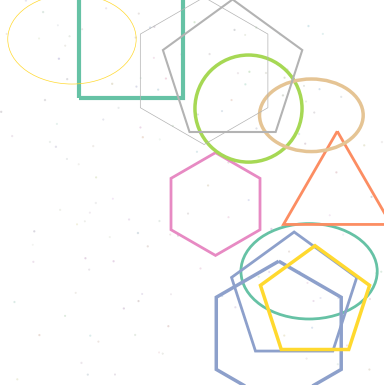[{"shape": "oval", "thickness": 2, "radius": 0.89, "center": [0.803, 0.295]}, {"shape": "square", "thickness": 3, "radius": 0.68, "center": [0.34, 0.88]}, {"shape": "triangle", "thickness": 2, "radius": 0.81, "center": [0.876, 0.498]}, {"shape": "pentagon", "thickness": 2, "radius": 0.85, "center": [0.764, 0.226]}, {"shape": "hexagon", "thickness": 2.5, "radius": 0.94, "center": [0.724, 0.134]}, {"shape": "hexagon", "thickness": 2, "radius": 0.67, "center": [0.56, 0.47]}, {"shape": "circle", "thickness": 2.5, "radius": 0.7, "center": [0.645, 0.718]}, {"shape": "pentagon", "thickness": 2.5, "radius": 0.74, "center": [0.818, 0.213]}, {"shape": "oval", "thickness": 0.5, "radius": 0.83, "center": [0.187, 0.898]}, {"shape": "oval", "thickness": 2.5, "radius": 0.67, "center": [0.809, 0.701]}, {"shape": "pentagon", "thickness": 1.5, "radius": 0.95, "center": [0.604, 0.811]}, {"shape": "hexagon", "thickness": 0.5, "radius": 0.96, "center": [0.53, 0.816]}]